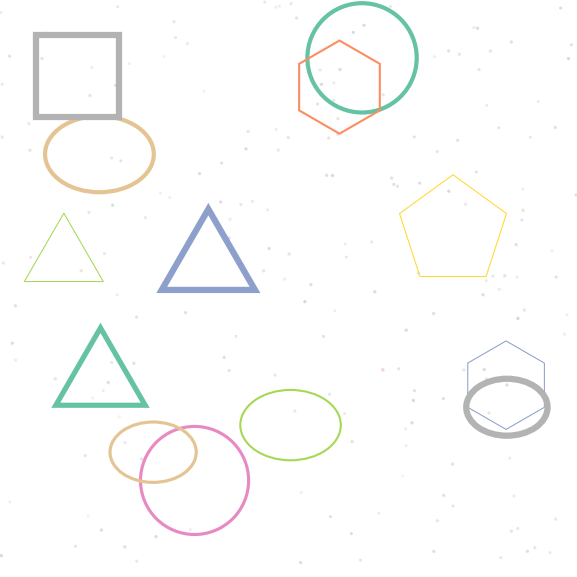[{"shape": "circle", "thickness": 2, "radius": 0.47, "center": [0.627, 0.899]}, {"shape": "triangle", "thickness": 2.5, "radius": 0.45, "center": [0.174, 0.342]}, {"shape": "hexagon", "thickness": 1, "radius": 0.4, "center": [0.588, 0.848]}, {"shape": "triangle", "thickness": 3, "radius": 0.47, "center": [0.361, 0.544]}, {"shape": "hexagon", "thickness": 0.5, "radius": 0.38, "center": [0.876, 0.332]}, {"shape": "circle", "thickness": 1.5, "radius": 0.47, "center": [0.337, 0.167]}, {"shape": "oval", "thickness": 1, "radius": 0.44, "center": [0.503, 0.263]}, {"shape": "triangle", "thickness": 0.5, "radius": 0.39, "center": [0.111, 0.551]}, {"shape": "pentagon", "thickness": 0.5, "radius": 0.49, "center": [0.784, 0.599]}, {"shape": "oval", "thickness": 1.5, "radius": 0.37, "center": [0.265, 0.216]}, {"shape": "oval", "thickness": 2, "radius": 0.47, "center": [0.172, 0.732]}, {"shape": "oval", "thickness": 3, "radius": 0.35, "center": [0.878, 0.294]}, {"shape": "square", "thickness": 3, "radius": 0.36, "center": [0.135, 0.867]}]